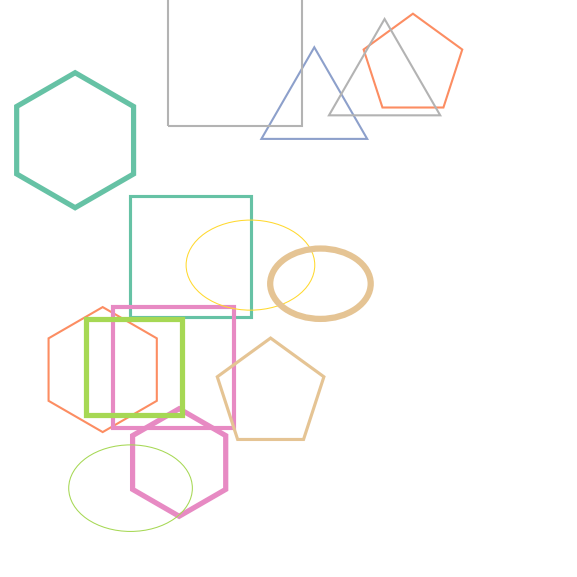[{"shape": "square", "thickness": 1.5, "radius": 0.52, "center": [0.33, 0.555]}, {"shape": "hexagon", "thickness": 2.5, "radius": 0.58, "center": [0.13, 0.756]}, {"shape": "pentagon", "thickness": 1, "radius": 0.45, "center": [0.715, 0.886]}, {"shape": "hexagon", "thickness": 1, "radius": 0.54, "center": [0.178, 0.359]}, {"shape": "triangle", "thickness": 1, "radius": 0.53, "center": [0.544, 0.811]}, {"shape": "square", "thickness": 2, "radius": 0.52, "center": [0.3, 0.362]}, {"shape": "hexagon", "thickness": 2.5, "radius": 0.47, "center": [0.31, 0.198]}, {"shape": "oval", "thickness": 0.5, "radius": 0.54, "center": [0.226, 0.154]}, {"shape": "square", "thickness": 2.5, "radius": 0.42, "center": [0.232, 0.363]}, {"shape": "oval", "thickness": 0.5, "radius": 0.56, "center": [0.434, 0.54]}, {"shape": "pentagon", "thickness": 1.5, "radius": 0.49, "center": [0.469, 0.317]}, {"shape": "oval", "thickness": 3, "radius": 0.44, "center": [0.555, 0.508]}, {"shape": "triangle", "thickness": 1, "radius": 0.56, "center": [0.666, 0.855]}, {"shape": "square", "thickness": 1, "radius": 0.58, "center": [0.407, 0.897]}]